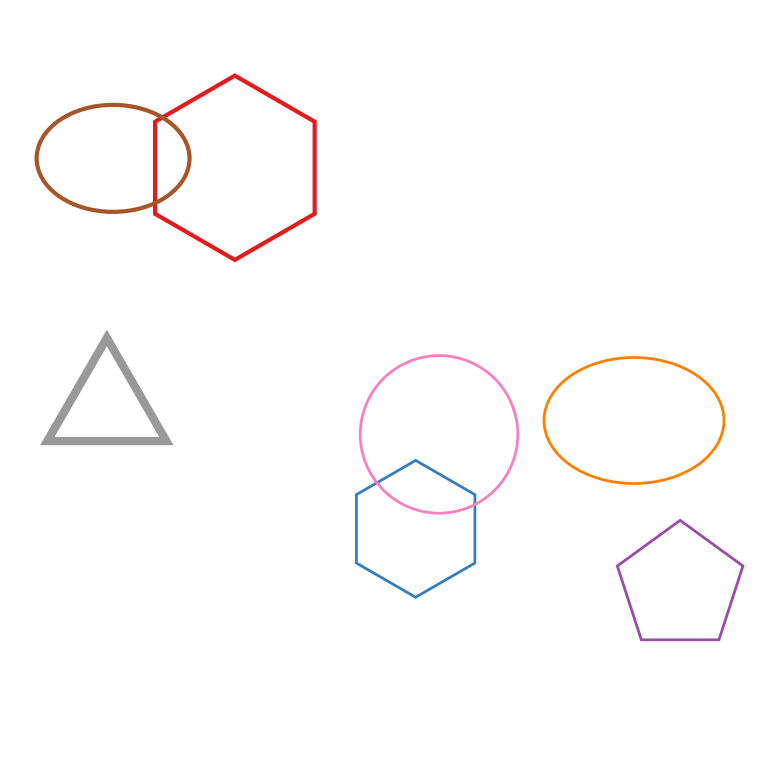[{"shape": "hexagon", "thickness": 1.5, "radius": 0.6, "center": [0.305, 0.782]}, {"shape": "hexagon", "thickness": 1, "radius": 0.44, "center": [0.54, 0.313]}, {"shape": "pentagon", "thickness": 1, "radius": 0.43, "center": [0.883, 0.238]}, {"shape": "oval", "thickness": 1, "radius": 0.58, "center": [0.823, 0.454]}, {"shape": "oval", "thickness": 1.5, "radius": 0.5, "center": [0.147, 0.794]}, {"shape": "circle", "thickness": 1, "radius": 0.51, "center": [0.57, 0.436]}, {"shape": "triangle", "thickness": 3, "radius": 0.45, "center": [0.139, 0.472]}]